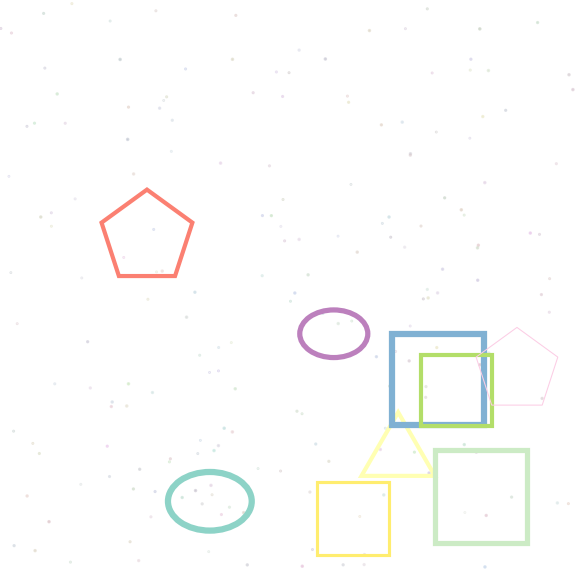[{"shape": "oval", "thickness": 3, "radius": 0.36, "center": [0.363, 0.131]}, {"shape": "triangle", "thickness": 2, "radius": 0.37, "center": [0.689, 0.212]}, {"shape": "pentagon", "thickness": 2, "radius": 0.41, "center": [0.254, 0.588]}, {"shape": "square", "thickness": 3, "radius": 0.4, "center": [0.759, 0.342]}, {"shape": "square", "thickness": 2, "radius": 0.3, "center": [0.79, 0.323]}, {"shape": "pentagon", "thickness": 0.5, "radius": 0.37, "center": [0.895, 0.358]}, {"shape": "oval", "thickness": 2.5, "radius": 0.29, "center": [0.578, 0.421]}, {"shape": "square", "thickness": 2.5, "radius": 0.4, "center": [0.833, 0.14]}, {"shape": "square", "thickness": 1.5, "radius": 0.32, "center": [0.611, 0.101]}]